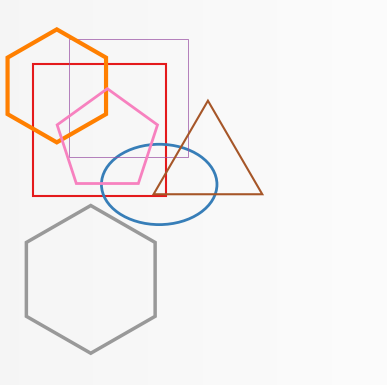[{"shape": "square", "thickness": 1.5, "radius": 0.86, "center": [0.257, 0.663]}, {"shape": "oval", "thickness": 2, "radius": 0.75, "center": [0.411, 0.521]}, {"shape": "square", "thickness": 0.5, "radius": 0.77, "center": [0.332, 0.746]}, {"shape": "hexagon", "thickness": 3, "radius": 0.73, "center": [0.147, 0.777]}, {"shape": "triangle", "thickness": 1.5, "radius": 0.81, "center": [0.537, 0.576]}, {"shape": "pentagon", "thickness": 2, "radius": 0.68, "center": [0.277, 0.634]}, {"shape": "hexagon", "thickness": 2.5, "radius": 0.96, "center": [0.234, 0.274]}]